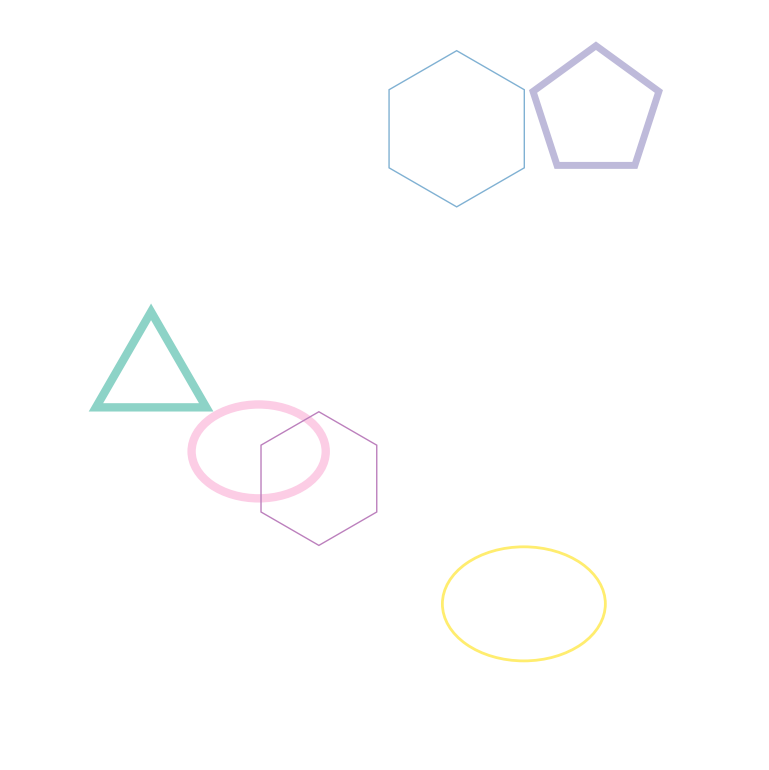[{"shape": "triangle", "thickness": 3, "radius": 0.41, "center": [0.196, 0.512]}, {"shape": "pentagon", "thickness": 2.5, "radius": 0.43, "center": [0.774, 0.855]}, {"shape": "hexagon", "thickness": 0.5, "radius": 0.51, "center": [0.593, 0.833]}, {"shape": "oval", "thickness": 3, "radius": 0.44, "center": [0.336, 0.414]}, {"shape": "hexagon", "thickness": 0.5, "radius": 0.43, "center": [0.414, 0.378]}, {"shape": "oval", "thickness": 1, "radius": 0.53, "center": [0.68, 0.216]}]